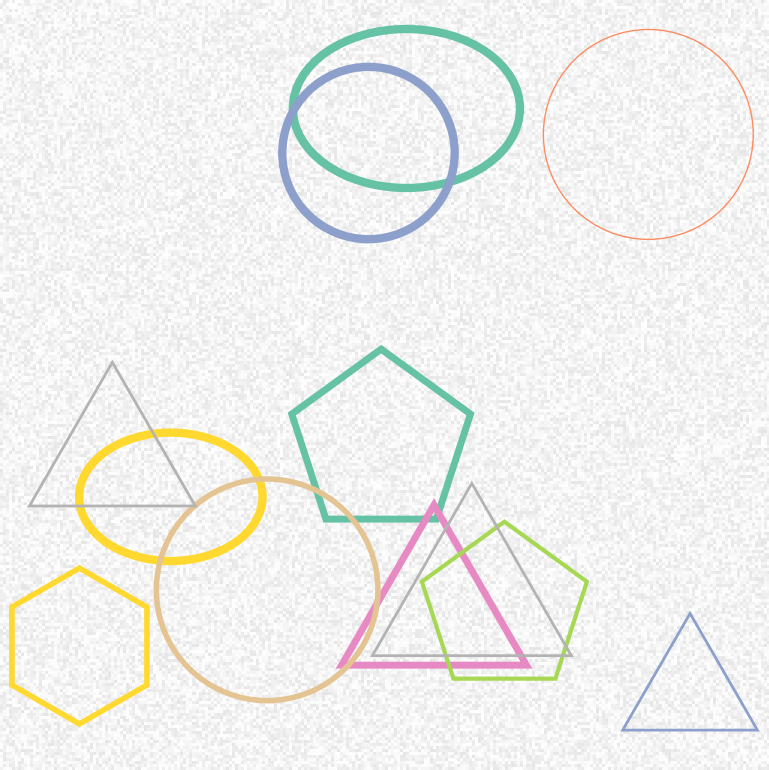[{"shape": "pentagon", "thickness": 2.5, "radius": 0.61, "center": [0.495, 0.425]}, {"shape": "oval", "thickness": 3, "radius": 0.74, "center": [0.528, 0.859]}, {"shape": "circle", "thickness": 0.5, "radius": 0.68, "center": [0.842, 0.825]}, {"shape": "triangle", "thickness": 1, "radius": 0.51, "center": [0.896, 0.102]}, {"shape": "circle", "thickness": 3, "radius": 0.56, "center": [0.479, 0.801]}, {"shape": "triangle", "thickness": 2.5, "radius": 0.69, "center": [0.564, 0.205]}, {"shape": "pentagon", "thickness": 1.5, "radius": 0.56, "center": [0.655, 0.21]}, {"shape": "oval", "thickness": 3, "radius": 0.6, "center": [0.222, 0.355]}, {"shape": "hexagon", "thickness": 2, "radius": 0.51, "center": [0.103, 0.161]}, {"shape": "circle", "thickness": 2, "radius": 0.72, "center": [0.347, 0.234]}, {"shape": "triangle", "thickness": 1, "radius": 0.62, "center": [0.146, 0.405]}, {"shape": "triangle", "thickness": 1, "radius": 0.75, "center": [0.613, 0.223]}]